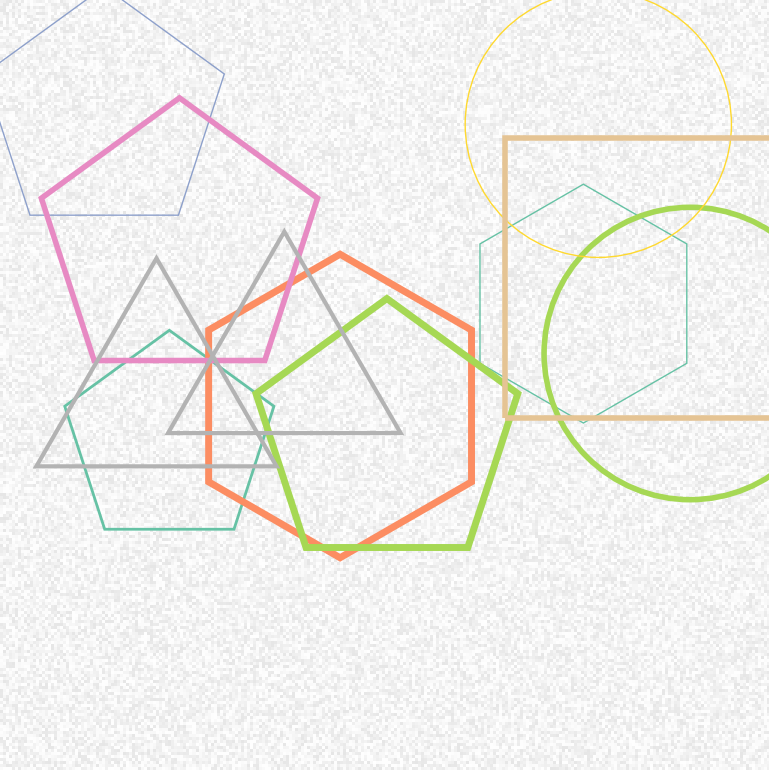[{"shape": "hexagon", "thickness": 0.5, "radius": 0.78, "center": [0.758, 0.606]}, {"shape": "pentagon", "thickness": 1, "radius": 0.71, "center": [0.22, 0.428]}, {"shape": "hexagon", "thickness": 2.5, "radius": 0.99, "center": [0.442, 0.473]}, {"shape": "pentagon", "thickness": 0.5, "radius": 0.82, "center": [0.135, 0.853]}, {"shape": "pentagon", "thickness": 2, "radius": 0.94, "center": [0.233, 0.684]}, {"shape": "circle", "thickness": 2, "radius": 0.95, "center": [0.896, 0.541]}, {"shape": "pentagon", "thickness": 2.5, "radius": 0.89, "center": [0.502, 0.434]}, {"shape": "circle", "thickness": 0.5, "radius": 0.86, "center": [0.777, 0.839]}, {"shape": "square", "thickness": 2, "radius": 0.91, "center": [0.838, 0.639]}, {"shape": "triangle", "thickness": 1.5, "radius": 0.9, "center": [0.203, 0.484]}, {"shape": "triangle", "thickness": 1.5, "radius": 0.87, "center": [0.369, 0.525]}]